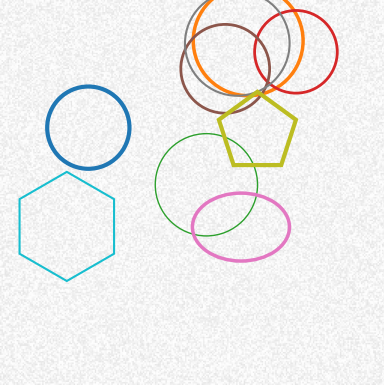[{"shape": "circle", "thickness": 3, "radius": 0.53, "center": [0.229, 0.668]}, {"shape": "circle", "thickness": 2.5, "radius": 0.71, "center": [0.645, 0.894]}, {"shape": "circle", "thickness": 1, "radius": 0.66, "center": [0.536, 0.52]}, {"shape": "circle", "thickness": 2, "radius": 0.54, "center": [0.769, 0.865]}, {"shape": "circle", "thickness": 2, "radius": 0.58, "center": [0.585, 0.821]}, {"shape": "oval", "thickness": 2.5, "radius": 0.63, "center": [0.626, 0.41]}, {"shape": "circle", "thickness": 1.5, "radius": 0.68, "center": [0.616, 0.887]}, {"shape": "pentagon", "thickness": 3, "radius": 0.53, "center": [0.669, 0.656]}, {"shape": "hexagon", "thickness": 1.5, "radius": 0.71, "center": [0.174, 0.412]}]